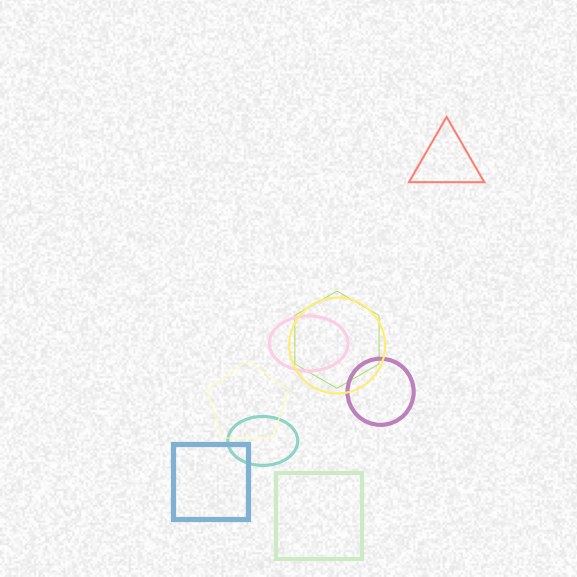[{"shape": "oval", "thickness": 1.5, "radius": 0.3, "center": [0.455, 0.236]}, {"shape": "pentagon", "thickness": 0.5, "radius": 0.37, "center": [0.429, 0.301]}, {"shape": "triangle", "thickness": 1, "radius": 0.38, "center": [0.773, 0.721]}, {"shape": "square", "thickness": 2.5, "radius": 0.33, "center": [0.365, 0.166]}, {"shape": "hexagon", "thickness": 0.5, "radius": 0.42, "center": [0.583, 0.411]}, {"shape": "oval", "thickness": 1.5, "radius": 0.34, "center": [0.535, 0.404]}, {"shape": "circle", "thickness": 2, "radius": 0.29, "center": [0.659, 0.321]}, {"shape": "square", "thickness": 2, "radius": 0.37, "center": [0.553, 0.106]}, {"shape": "circle", "thickness": 1, "radius": 0.42, "center": [0.584, 0.401]}]